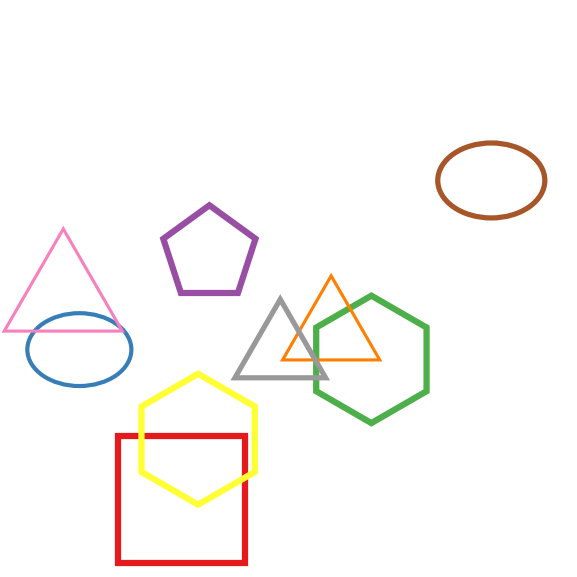[{"shape": "square", "thickness": 3, "radius": 0.55, "center": [0.314, 0.135]}, {"shape": "oval", "thickness": 2, "radius": 0.45, "center": [0.137, 0.394]}, {"shape": "hexagon", "thickness": 3, "radius": 0.55, "center": [0.643, 0.377]}, {"shape": "pentagon", "thickness": 3, "radius": 0.42, "center": [0.363, 0.56]}, {"shape": "triangle", "thickness": 1.5, "radius": 0.49, "center": [0.573, 0.424]}, {"shape": "hexagon", "thickness": 3, "radius": 0.57, "center": [0.343, 0.239]}, {"shape": "oval", "thickness": 2.5, "radius": 0.46, "center": [0.851, 0.687]}, {"shape": "triangle", "thickness": 1.5, "radius": 0.59, "center": [0.11, 0.485]}, {"shape": "triangle", "thickness": 2.5, "radius": 0.45, "center": [0.485, 0.39]}]